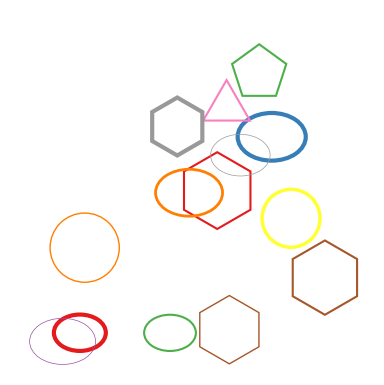[{"shape": "oval", "thickness": 3, "radius": 0.34, "center": [0.207, 0.136]}, {"shape": "hexagon", "thickness": 1.5, "radius": 0.5, "center": [0.564, 0.505]}, {"shape": "oval", "thickness": 3, "radius": 0.44, "center": [0.706, 0.645]}, {"shape": "pentagon", "thickness": 1.5, "radius": 0.37, "center": [0.673, 0.811]}, {"shape": "oval", "thickness": 1.5, "radius": 0.34, "center": [0.442, 0.135]}, {"shape": "oval", "thickness": 0.5, "radius": 0.43, "center": [0.163, 0.113]}, {"shape": "circle", "thickness": 1, "radius": 0.45, "center": [0.22, 0.357]}, {"shape": "oval", "thickness": 2, "radius": 0.44, "center": [0.491, 0.499]}, {"shape": "circle", "thickness": 2.5, "radius": 0.38, "center": [0.756, 0.433]}, {"shape": "hexagon", "thickness": 1, "radius": 0.44, "center": [0.596, 0.144]}, {"shape": "hexagon", "thickness": 1.5, "radius": 0.48, "center": [0.844, 0.279]}, {"shape": "triangle", "thickness": 1.5, "radius": 0.35, "center": [0.588, 0.722]}, {"shape": "oval", "thickness": 0.5, "radius": 0.39, "center": [0.624, 0.597]}, {"shape": "hexagon", "thickness": 3, "radius": 0.38, "center": [0.46, 0.671]}]